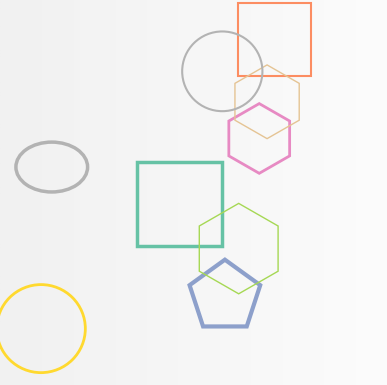[{"shape": "square", "thickness": 2.5, "radius": 0.54, "center": [0.463, 0.47]}, {"shape": "square", "thickness": 1.5, "radius": 0.47, "center": [0.709, 0.896]}, {"shape": "pentagon", "thickness": 3, "radius": 0.48, "center": [0.58, 0.23]}, {"shape": "hexagon", "thickness": 2, "radius": 0.45, "center": [0.669, 0.64]}, {"shape": "hexagon", "thickness": 1, "radius": 0.59, "center": [0.616, 0.354]}, {"shape": "circle", "thickness": 2, "radius": 0.57, "center": [0.106, 0.146]}, {"shape": "hexagon", "thickness": 1, "radius": 0.48, "center": [0.689, 0.736]}, {"shape": "circle", "thickness": 1.5, "radius": 0.52, "center": [0.574, 0.815]}, {"shape": "oval", "thickness": 2.5, "radius": 0.46, "center": [0.134, 0.566]}]